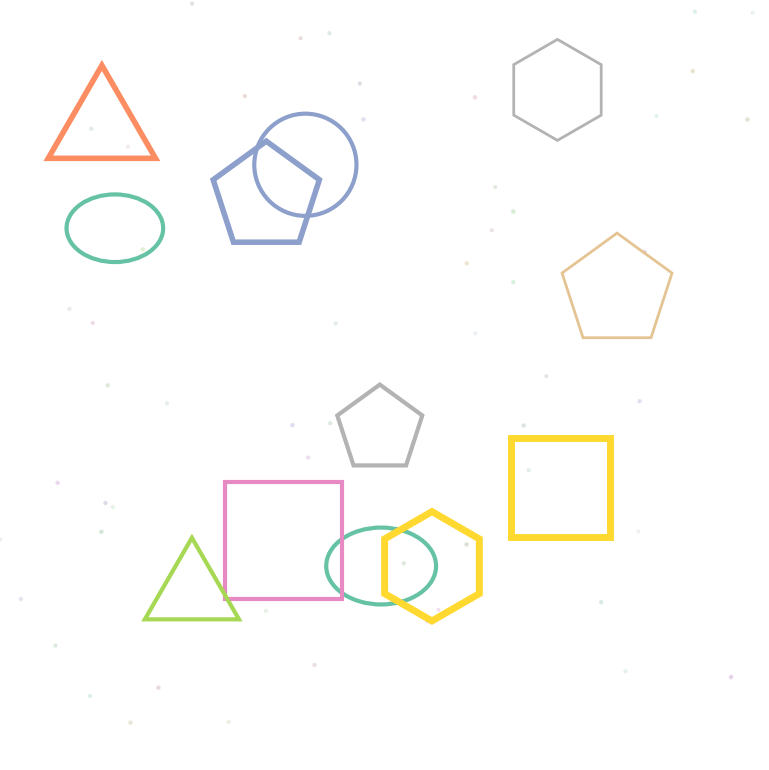[{"shape": "oval", "thickness": 1.5, "radius": 0.36, "center": [0.495, 0.265]}, {"shape": "oval", "thickness": 1.5, "radius": 0.31, "center": [0.149, 0.704]}, {"shape": "triangle", "thickness": 2, "radius": 0.4, "center": [0.132, 0.835]}, {"shape": "circle", "thickness": 1.5, "radius": 0.33, "center": [0.397, 0.786]}, {"shape": "pentagon", "thickness": 2, "radius": 0.36, "center": [0.346, 0.744]}, {"shape": "square", "thickness": 1.5, "radius": 0.38, "center": [0.368, 0.298]}, {"shape": "triangle", "thickness": 1.5, "radius": 0.35, "center": [0.249, 0.231]}, {"shape": "hexagon", "thickness": 2.5, "radius": 0.36, "center": [0.561, 0.265]}, {"shape": "square", "thickness": 2.5, "radius": 0.32, "center": [0.728, 0.367]}, {"shape": "pentagon", "thickness": 1, "radius": 0.38, "center": [0.801, 0.622]}, {"shape": "hexagon", "thickness": 1, "radius": 0.33, "center": [0.724, 0.883]}, {"shape": "pentagon", "thickness": 1.5, "radius": 0.29, "center": [0.493, 0.443]}]